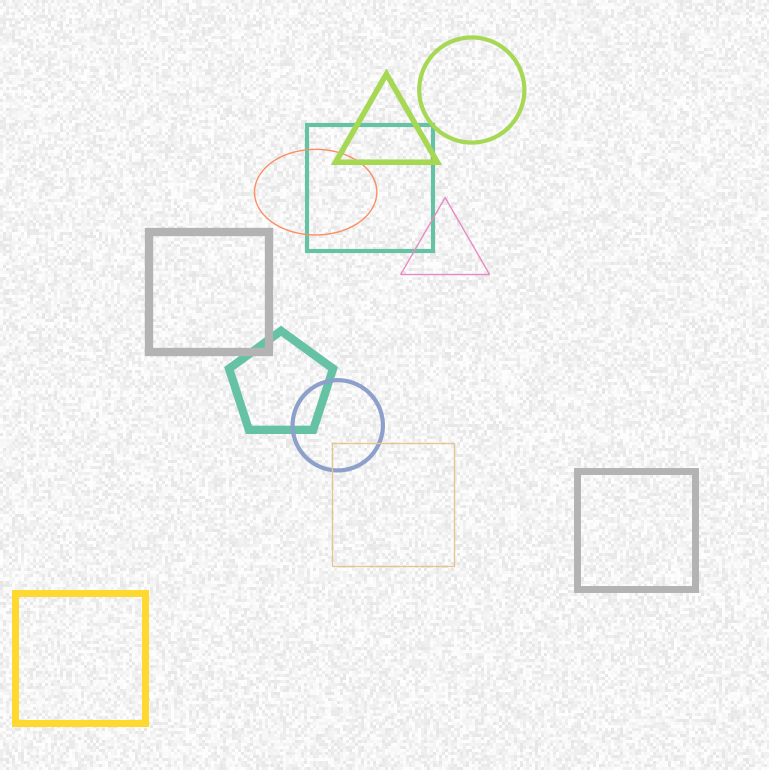[{"shape": "square", "thickness": 1.5, "radius": 0.41, "center": [0.48, 0.756]}, {"shape": "pentagon", "thickness": 3, "radius": 0.36, "center": [0.365, 0.499]}, {"shape": "oval", "thickness": 0.5, "radius": 0.4, "center": [0.41, 0.75]}, {"shape": "circle", "thickness": 1.5, "radius": 0.29, "center": [0.439, 0.448]}, {"shape": "triangle", "thickness": 0.5, "radius": 0.33, "center": [0.578, 0.677]}, {"shape": "triangle", "thickness": 2, "radius": 0.38, "center": [0.502, 0.827]}, {"shape": "circle", "thickness": 1.5, "radius": 0.34, "center": [0.613, 0.883]}, {"shape": "square", "thickness": 2.5, "radius": 0.42, "center": [0.104, 0.145]}, {"shape": "square", "thickness": 0.5, "radius": 0.4, "center": [0.511, 0.345]}, {"shape": "square", "thickness": 2.5, "radius": 0.38, "center": [0.826, 0.312]}, {"shape": "square", "thickness": 3, "radius": 0.39, "center": [0.271, 0.621]}]